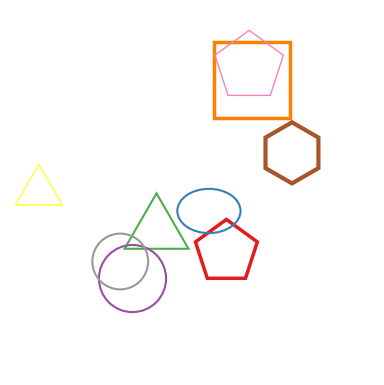[{"shape": "pentagon", "thickness": 2.5, "radius": 0.42, "center": [0.588, 0.346]}, {"shape": "oval", "thickness": 1.5, "radius": 0.41, "center": [0.543, 0.452]}, {"shape": "triangle", "thickness": 1.5, "radius": 0.48, "center": [0.407, 0.402]}, {"shape": "circle", "thickness": 1.5, "radius": 0.44, "center": [0.344, 0.276]}, {"shape": "square", "thickness": 2.5, "radius": 0.5, "center": [0.655, 0.792]}, {"shape": "triangle", "thickness": 1, "radius": 0.35, "center": [0.101, 0.503]}, {"shape": "hexagon", "thickness": 3, "radius": 0.4, "center": [0.758, 0.603]}, {"shape": "pentagon", "thickness": 1, "radius": 0.47, "center": [0.647, 0.828]}, {"shape": "circle", "thickness": 1.5, "radius": 0.36, "center": [0.312, 0.321]}]